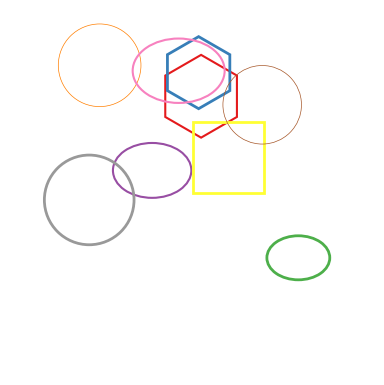[{"shape": "hexagon", "thickness": 1.5, "radius": 0.54, "center": [0.522, 0.75]}, {"shape": "hexagon", "thickness": 2, "radius": 0.47, "center": [0.516, 0.811]}, {"shape": "oval", "thickness": 2, "radius": 0.41, "center": [0.775, 0.33]}, {"shape": "oval", "thickness": 1.5, "radius": 0.51, "center": [0.395, 0.557]}, {"shape": "circle", "thickness": 0.5, "radius": 0.54, "center": [0.259, 0.83]}, {"shape": "square", "thickness": 2, "radius": 0.46, "center": [0.594, 0.591]}, {"shape": "circle", "thickness": 0.5, "radius": 0.51, "center": [0.681, 0.728]}, {"shape": "oval", "thickness": 1.5, "radius": 0.6, "center": [0.464, 0.816]}, {"shape": "circle", "thickness": 2, "radius": 0.58, "center": [0.232, 0.481]}]